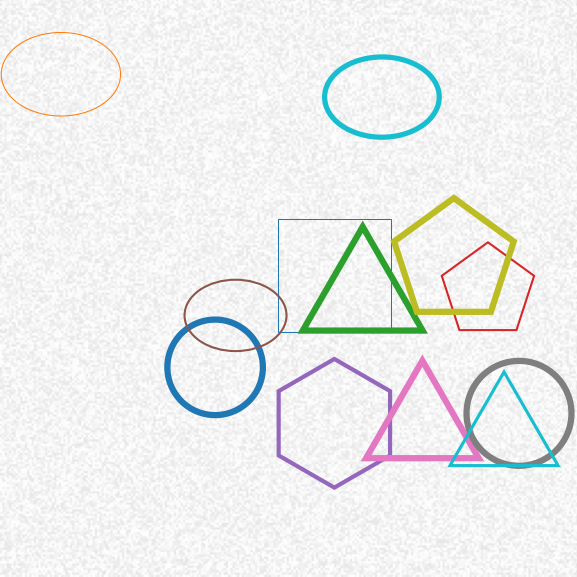[{"shape": "circle", "thickness": 3, "radius": 0.41, "center": [0.373, 0.363]}, {"shape": "square", "thickness": 0.5, "radius": 0.49, "center": [0.579, 0.521]}, {"shape": "oval", "thickness": 0.5, "radius": 0.52, "center": [0.105, 0.871]}, {"shape": "triangle", "thickness": 3, "radius": 0.6, "center": [0.628, 0.487]}, {"shape": "pentagon", "thickness": 1, "radius": 0.42, "center": [0.845, 0.496]}, {"shape": "hexagon", "thickness": 2, "radius": 0.56, "center": [0.579, 0.266]}, {"shape": "oval", "thickness": 1, "radius": 0.44, "center": [0.408, 0.453]}, {"shape": "triangle", "thickness": 3, "radius": 0.56, "center": [0.731, 0.262]}, {"shape": "circle", "thickness": 3, "radius": 0.45, "center": [0.899, 0.283]}, {"shape": "pentagon", "thickness": 3, "radius": 0.54, "center": [0.786, 0.547]}, {"shape": "oval", "thickness": 2.5, "radius": 0.5, "center": [0.661, 0.831]}, {"shape": "triangle", "thickness": 1.5, "radius": 0.54, "center": [0.873, 0.247]}]